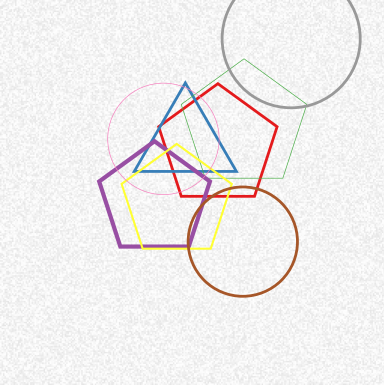[{"shape": "pentagon", "thickness": 2, "radius": 0.81, "center": [0.566, 0.621]}, {"shape": "triangle", "thickness": 2, "radius": 0.77, "center": [0.481, 0.631]}, {"shape": "pentagon", "thickness": 0.5, "radius": 0.86, "center": [0.634, 0.676]}, {"shape": "pentagon", "thickness": 3, "radius": 0.76, "center": [0.401, 0.482]}, {"shape": "pentagon", "thickness": 1.5, "radius": 0.75, "center": [0.459, 0.476]}, {"shape": "circle", "thickness": 2, "radius": 0.71, "center": [0.631, 0.372]}, {"shape": "circle", "thickness": 0.5, "radius": 0.72, "center": [0.424, 0.639]}, {"shape": "circle", "thickness": 2, "radius": 0.9, "center": [0.756, 0.899]}]